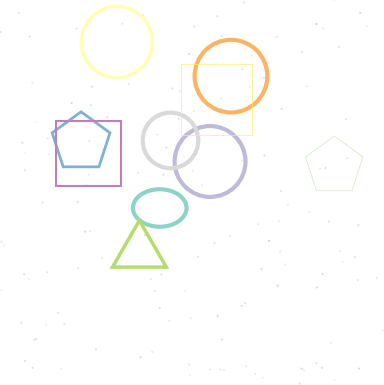[{"shape": "oval", "thickness": 3, "radius": 0.35, "center": [0.415, 0.46]}, {"shape": "circle", "thickness": 2.5, "radius": 0.46, "center": [0.303, 0.891]}, {"shape": "circle", "thickness": 3, "radius": 0.46, "center": [0.546, 0.581]}, {"shape": "pentagon", "thickness": 2, "radius": 0.39, "center": [0.211, 0.631]}, {"shape": "circle", "thickness": 3, "radius": 0.47, "center": [0.6, 0.802]}, {"shape": "triangle", "thickness": 2.5, "radius": 0.4, "center": [0.362, 0.347]}, {"shape": "circle", "thickness": 3, "radius": 0.36, "center": [0.443, 0.635]}, {"shape": "square", "thickness": 1.5, "radius": 0.42, "center": [0.23, 0.601]}, {"shape": "pentagon", "thickness": 0.5, "radius": 0.39, "center": [0.868, 0.568]}, {"shape": "square", "thickness": 0.5, "radius": 0.46, "center": [0.562, 0.743]}]